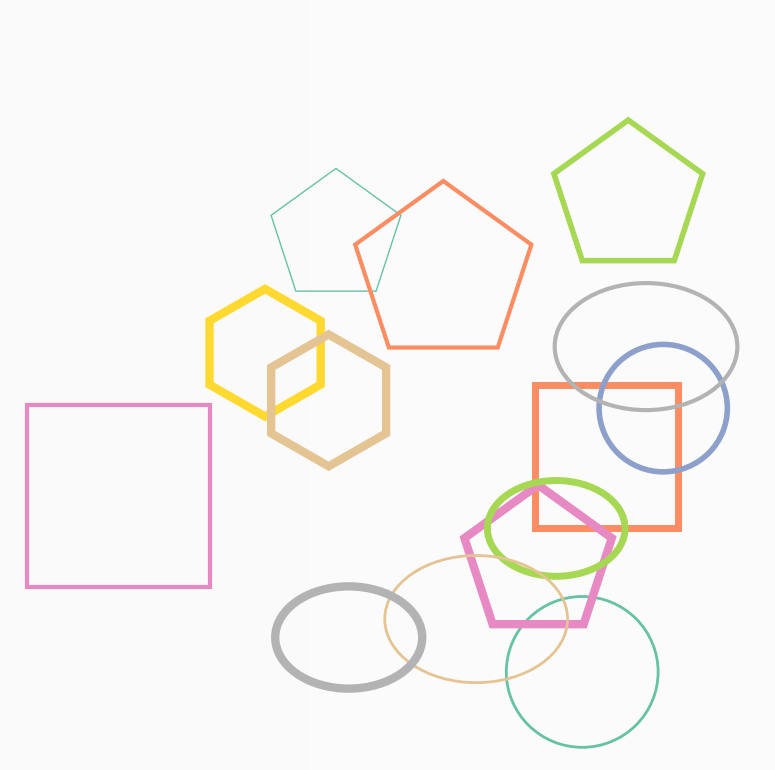[{"shape": "pentagon", "thickness": 0.5, "radius": 0.44, "center": [0.434, 0.693]}, {"shape": "circle", "thickness": 1, "radius": 0.49, "center": [0.751, 0.127]}, {"shape": "pentagon", "thickness": 1.5, "radius": 0.6, "center": [0.572, 0.645]}, {"shape": "square", "thickness": 2.5, "radius": 0.46, "center": [0.783, 0.407]}, {"shape": "circle", "thickness": 2, "radius": 0.41, "center": [0.856, 0.47]}, {"shape": "square", "thickness": 1.5, "radius": 0.59, "center": [0.153, 0.356]}, {"shape": "pentagon", "thickness": 3, "radius": 0.5, "center": [0.694, 0.27]}, {"shape": "oval", "thickness": 2.5, "radius": 0.44, "center": [0.718, 0.314]}, {"shape": "pentagon", "thickness": 2, "radius": 0.5, "center": [0.811, 0.743]}, {"shape": "hexagon", "thickness": 3, "radius": 0.41, "center": [0.342, 0.542]}, {"shape": "hexagon", "thickness": 3, "radius": 0.43, "center": [0.424, 0.48]}, {"shape": "oval", "thickness": 1, "radius": 0.59, "center": [0.614, 0.196]}, {"shape": "oval", "thickness": 1.5, "radius": 0.59, "center": [0.834, 0.55]}, {"shape": "oval", "thickness": 3, "radius": 0.47, "center": [0.45, 0.172]}]